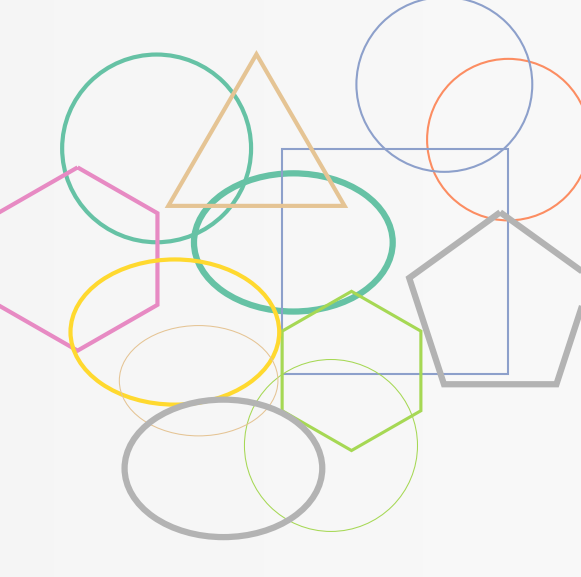[{"shape": "oval", "thickness": 3, "radius": 0.85, "center": [0.505, 0.579]}, {"shape": "circle", "thickness": 2, "radius": 0.81, "center": [0.269, 0.742]}, {"shape": "circle", "thickness": 1, "radius": 0.7, "center": [0.875, 0.757]}, {"shape": "square", "thickness": 1, "radius": 0.97, "center": [0.68, 0.546]}, {"shape": "circle", "thickness": 1, "radius": 0.76, "center": [0.764, 0.853]}, {"shape": "hexagon", "thickness": 2, "radius": 0.79, "center": [0.133, 0.551]}, {"shape": "circle", "thickness": 0.5, "radius": 0.74, "center": [0.569, 0.228]}, {"shape": "hexagon", "thickness": 1.5, "radius": 0.69, "center": [0.605, 0.357]}, {"shape": "oval", "thickness": 2, "radius": 0.9, "center": [0.301, 0.424]}, {"shape": "oval", "thickness": 0.5, "radius": 0.68, "center": [0.342, 0.34]}, {"shape": "triangle", "thickness": 2, "radius": 0.88, "center": [0.441, 0.73]}, {"shape": "oval", "thickness": 3, "radius": 0.85, "center": [0.384, 0.188]}, {"shape": "pentagon", "thickness": 3, "radius": 0.82, "center": [0.861, 0.467]}]